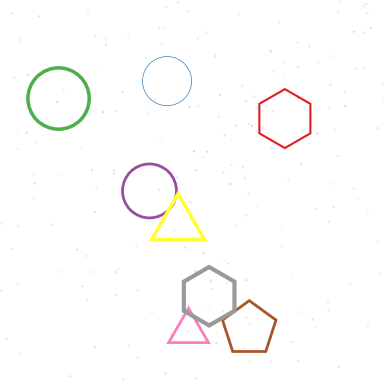[{"shape": "hexagon", "thickness": 1.5, "radius": 0.38, "center": [0.74, 0.692]}, {"shape": "circle", "thickness": 0.5, "radius": 0.32, "center": [0.434, 0.789]}, {"shape": "circle", "thickness": 2.5, "radius": 0.4, "center": [0.152, 0.744]}, {"shape": "circle", "thickness": 2, "radius": 0.35, "center": [0.388, 0.504]}, {"shape": "triangle", "thickness": 2.5, "radius": 0.4, "center": [0.463, 0.418]}, {"shape": "pentagon", "thickness": 2, "radius": 0.37, "center": [0.647, 0.146]}, {"shape": "triangle", "thickness": 2, "radius": 0.3, "center": [0.49, 0.14]}, {"shape": "hexagon", "thickness": 3, "radius": 0.38, "center": [0.543, 0.231]}]